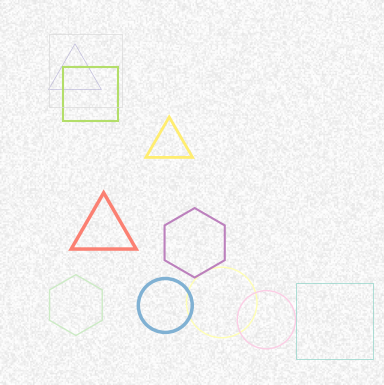[{"shape": "square", "thickness": 0.5, "radius": 0.5, "center": [0.868, 0.166]}, {"shape": "circle", "thickness": 1, "radius": 0.46, "center": [0.576, 0.214]}, {"shape": "triangle", "thickness": 0.5, "radius": 0.4, "center": [0.195, 0.807]}, {"shape": "triangle", "thickness": 2.5, "radius": 0.49, "center": [0.269, 0.402]}, {"shape": "circle", "thickness": 2.5, "radius": 0.35, "center": [0.429, 0.207]}, {"shape": "square", "thickness": 1.5, "radius": 0.35, "center": [0.235, 0.755]}, {"shape": "circle", "thickness": 1, "radius": 0.38, "center": [0.692, 0.17]}, {"shape": "square", "thickness": 0.5, "radius": 0.47, "center": [0.222, 0.817]}, {"shape": "hexagon", "thickness": 1.5, "radius": 0.45, "center": [0.506, 0.369]}, {"shape": "hexagon", "thickness": 1, "radius": 0.39, "center": [0.197, 0.208]}, {"shape": "triangle", "thickness": 2, "radius": 0.35, "center": [0.44, 0.626]}]